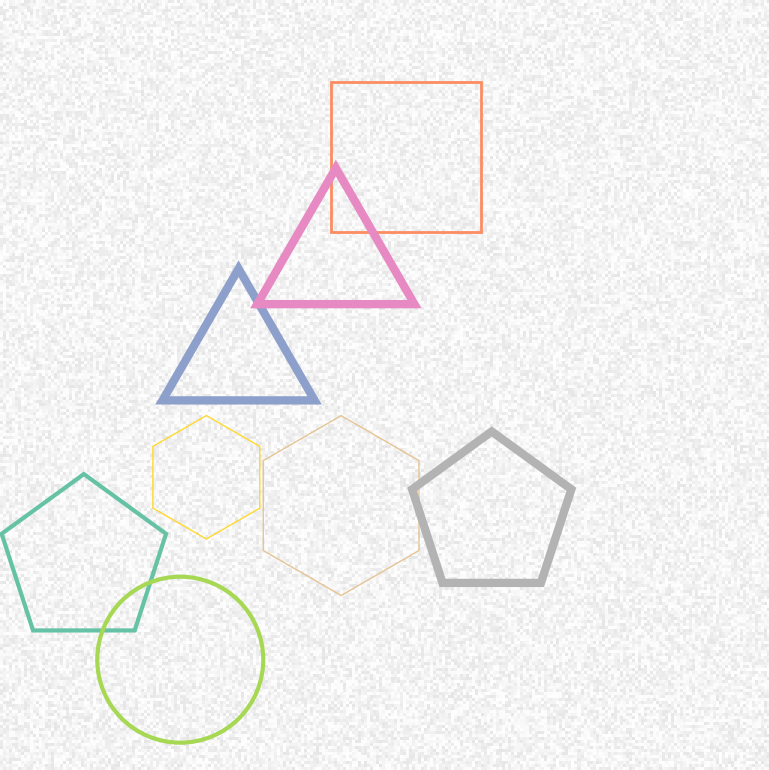[{"shape": "pentagon", "thickness": 1.5, "radius": 0.56, "center": [0.109, 0.272]}, {"shape": "square", "thickness": 1, "radius": 0.49, "center": [0.527, 0.796]}, {"shape": "triangle", "thickness": 3, "radius": 0.57, "center": [0.31, 0.537]}, {"shape": "triangle", "thickness": 3, "radius": 0.59, "center": [0.436, 0.664]}, {"shape": "circle", "thickness": 1.5, "radius": 0.54, "center": [0.234, 0.143]}, {"shape": "hexagon", "thickness": 0.5, "radius": 0.4, "center": [0.268, 0.38]}, {"shape": "hexagon", "thickness": 0.5, "radius": 0.58, "center": [0.443, 0.343]}, {"shape": "pentagon", "thickness": 3, "radius": 0.54, "center": [0.639, 0.331]}]